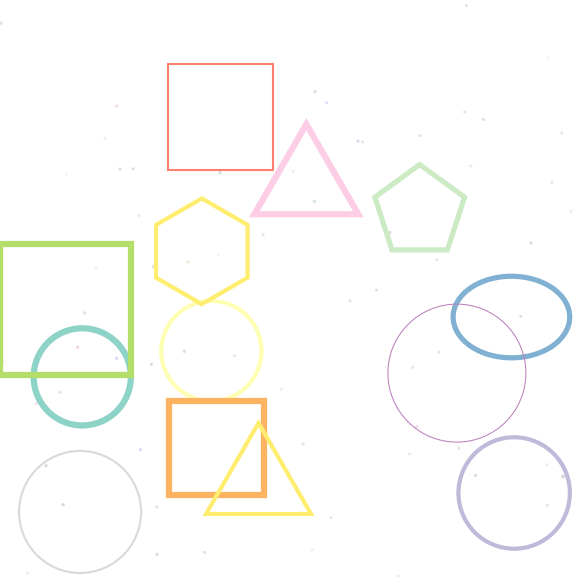[{"shape": "circle", "thickness": 3, "radius": 0.42, "center": [0.142, 0.347]}, {"shape": "circle", "thickness": 2, "radius": 0.43, "center": [0.366, 0.391]}, {"shape": "circle", "thickness": 2, "radius": 0.48, "center": [0.89, 0.145]}, {"shape": "square", "thickness": 1, "radius": 0.46, "center": [0.382, 0.797]}, {"shape": "oval", "thickness": 2.5, "radius": 0.5, "center": [0.886, 0.45]}, {"shape": "square", "thickness": 3, "radius": 0.41, "center": [0.375, 0.223]}, {"shape": "square", "thickness": 3, "radius": 0.57, "center": [0.113, 0.462]}, {"shape": "triangle", "thickness": 3, "radius": 0.52, "center": [0.53, 0.68]}, {"shape": "circle", "thickness": 1, "radius": 0.53, "center": [0.139, 0.113]}, {"shape": "circle", "thickness": 0.5, "radius": 0.6, "center": [0.791, 0.353]}, {"shape": "pentagon", "thickness": 2.5, "radius": 0.41, "center": [0.727, 0.632]}, {"shape": "hexagon", "thickness": 2, "radius": 0.46, "center": [0.349, 0.564]}, {"shape": "triangle", "thickness": 2, "radius": 0.53, "center": [0.448, 0.162]}]